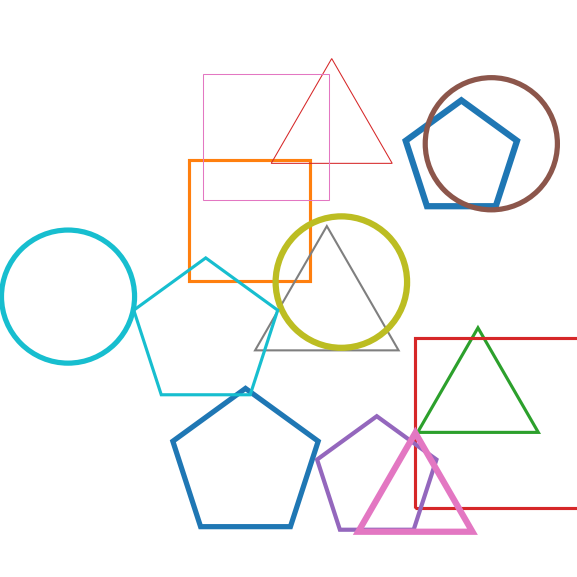[{"shape": "pentagon", "thickness": 2.5, "radius": 0.66, "center": [0.425, 0.194]}, {"shape": "pentagon", "thickness": 3, "radius": 0.51, "center": [0.799, 0.724]}, {"shape": "square", "thickness": 1.5, "radius": 0.53, "center": [0.432, 0.617]}, {"shape": "triangle", "thickness": 1.5, "radius": 0.6, "center": [0.828, 0.311]}, {"shape": "square", "thickness": 1.5, "radius": 0.73, "center": [0.865, 0.267]}, {"shape": "triangle", "thickness": 0.5, "radius": 0.6, "center": [0.574, 0.777]}, {"shape": "pentagon", "thickness": 2, "radius": 0.54, "center": [0.652, 0.17]}, {"shape": "circle", "thickness": 2.5, "radius": 0.57, "center": [0.851, 0.75]}, {"shape": "square", "thickness": 0.5, "radius": 0.54, "center": [0.461, 0.762]}, {"shape": "triangle", "thickness": 3, "radius": 0.57, "center": [0.719, 0.135]}, {"shape": "triangle", "thickness": 1, "radius": 0.72, "center": [0.566, 0.464]}, {"shape": "circle", "thickness": 3, "radius": 0.57, "center": [0.591, 0.511]}, {"shape": "circle", "thickness": 2.5, "radius": 0.58, "center": [0.118, 0.486]}, {"shape": "pentagon", "thickness": 1.5, "radius": 0.66, "center": [0.356, 0.422]}]